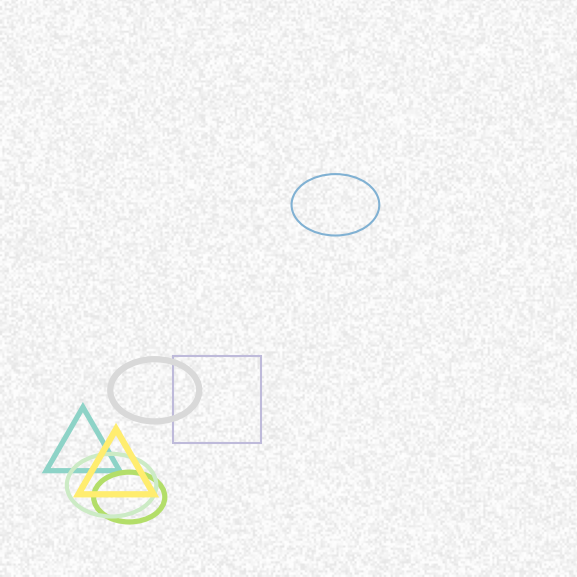[{"shape": "triangle", "thickness": 2.5, "radius": 0.37, "center": [0.144, 0.221]}, {"shape": "square", "thickness": 1, "radius": 0.38, "center": [0.375, 0.307]}, {"shape": "oval", "thickness": 1, "radius": 0.38, "center": [0.581, 0.645]}, {"shape": "oval", "thickness": 2.5, "radius": 0.31, "center": [0.224, 0.138]}, {"shape": "oval", "thickness": 3, "radius": 0.39, "center": [0.268, 0.323]}, {"shape": "oval", "thickness": 2, "radius": 0.39, "center": [0.193, 0.159]}, {"shape": "triangle", "thickness": 3, "radius": 0.38, "center": [0.201, 0.181]}]